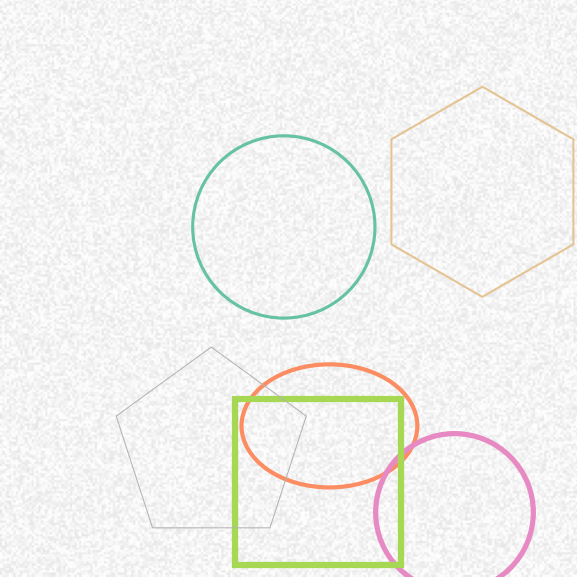[{"shape": "circle", "thickness": 1.5, "radius": 0.79, "center": [0.491, 0.606]}, {"shape": "oval", "thickness": 2, "radius": 0.76, "center": [0.57, 0.262]}, {"shape": "circle", "thickness": 2.5, "radius": 0.68, "center": [0.787, 0.112]}, {"shape": "square", "thickness": 3, "radius": 0.72, "center": [0.55, 0.165]}, {"shape": "hexagon", "thickness": 1, "radius": 0.91, "center": [0.835, 0.667]}, {"shape": "pentagon", "thickness": 0.5, "radius": 0.87, "center": [0.366, 0.225]}]